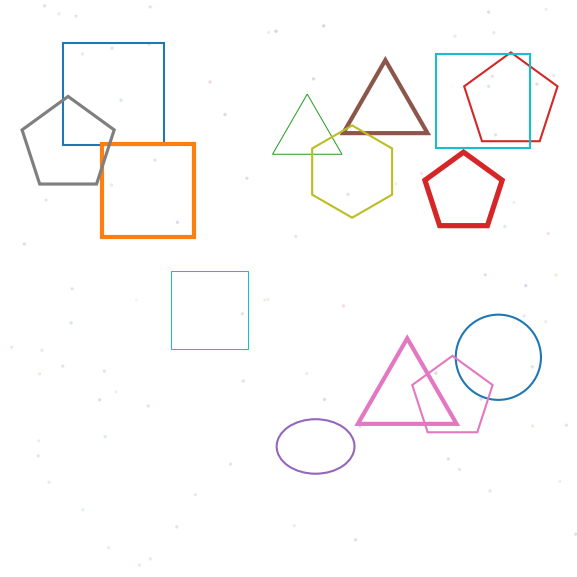[{"shape": "square", "thickness": 1, "radius": 0.44, "center": [0.197, 0.836]}, {"shape": "circle", "thickness": 1, "radius": 0.37, "center": [0.863, 0.38]}, {"shape": "square", "thickness": 2, "radius": 0.4, "center": [0.256, 0.67]}, {"shape": "triangle", "thickness": 0.5, "radius": 0.35, "center": [0.532, 0.767]}, {"shape": "pentagon", "thickness": 1, "radius": 0.43, "center": [0.885, 0.823]}, {"shape": "pentagon", "thickness": 2.5, "radius": 0.35, "center": [0.803, 0.665]}, {"shape": "oval", "thickness": 1, "radius": 0.34, "center": [0.546, 0.226]}, {"shape": "triangle", "thickness": 2, "radius": 0.42, "center": [0.667, 0.811]}, {"shape": "pentagon", "thickness": 1, "radius": 0.37, "center": [0.783, 0.31]}, {"shape": "triangle", "thickness": 2, "radius": 0.49, "center": [0.705, 0.315]}, {"shape": "pentagon", "thickness": 1.5, "radius": 0.42, "center": [0.118, 0.748]}, {"shape": "hexagon", "thickness": 1, "radius": 0.4, "center": [0.61, 0.702]}, {"shape": "square", "thickness": 0.5, "radius": 0.33, "center": [0.363, 0.462]}, {"shape": "square", "thickness": 1, "radius": 0.41, "center": [0.836, 0.825]}]